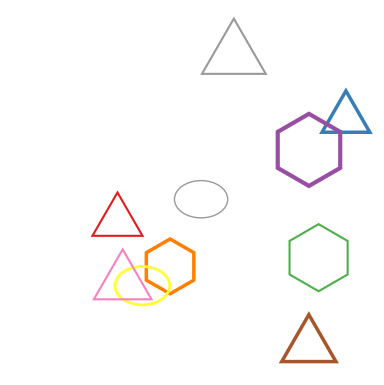[{"shape": "triangle", "thickness": 1.5, "radius": 0.38, "center": [0.305, 0.425]}, {"shape": "triangle", "thickness": 2.5, "radius": 0.36, "center": [0.899, 0.692]}, {"shape": "hexagon", "thickness": 1.5, "radius": 0.44, "center": [0.828, 0.331]}, {"shape": "hexagon", "thickness": 3, "radius": 0.47, "center": [0.803, 0.611]}, {"shape": "hexagon", "thickness": 2.5, "radius": 0.36, "center": [0.442, 0.308]}, {"shape": "oval", "thickness": 2, "radius": 0.36, "center": [0.37, 0.258]}, {"shape": "triangle", "thickness": 2.5, "radius": 0.41, "center": [0.802, 0.101]}, {"shape": "triangle", "thickness": 1.5, "radius": 0.43, "center": [0.319, 0.266]}, {"shape": "triangle", "thickness": 1.5, "radius": 0.48, "center": [0.607, 0.856]}, {"shape": "oval", "thickness": 1, "radius": 0.35, "center": [0.522, 0.482]}]